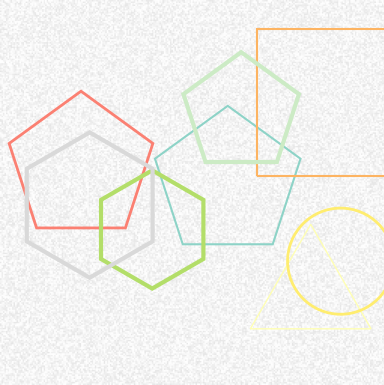[{"shape": "pentagon", "thickness": 1.5, "radius": 0.99, "center": [0.592, 0.526]}, {"shape": "triangle", "thickness": 1, "radius": 0.9, "center": [0.807, 0.236]}, {"shape": "pentagon", "thickness": 2, "radius": 0.98, "center": [0.21, 0.567]}, {"shape": "square", "thickness": 1.5, "radius": 0.95, "center": [0.858, 0.735]}, {"shape": "hexagon", "thickness": 3, "radius": 0.77, "center": [0.395, 0.404]}, {"shape": "hexagon", "thickness": 3, "radius": 0.94, "center": [0.233, 0.467]}, {"shape": "pentagon", "thickness": 3, "radius": 0.79, "center": [0.626, 0.707]}, {"shape": "circle", "thickness": 2, "radius": 0.69, "center": [0.885, 0.322]}]